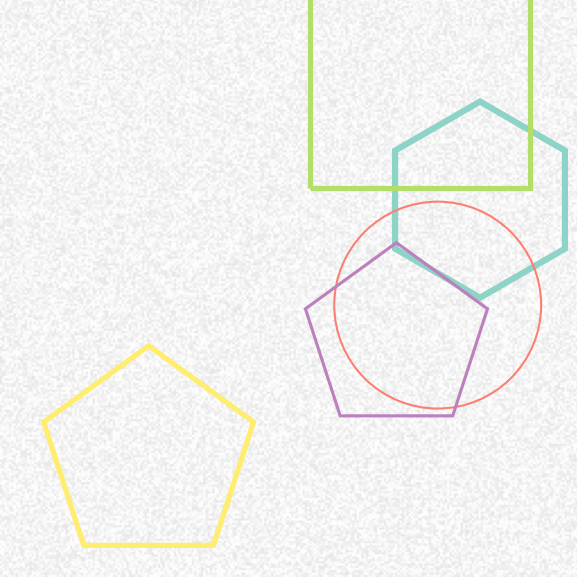[{"shape": "hexagon", "thickness": 3, "radius": 0.85, "center": [0.831, 0.653]}, {"shape": "circle", "thickness": 1, "radius": 0.9, "center": [0.758, 0.471]}, {"shape": "square", "thickness": 2.5, "radius": 0.95, "center": [0.728, 0.864]}, {"shape": "pentagon", "thickness": 1.5, "radius": 0.83, "center": [0.687, 0.413]}, {"shape": "pentagon", "thickness": 2.5, "radius": 0.96, "center": [0.257, 0.209]}]